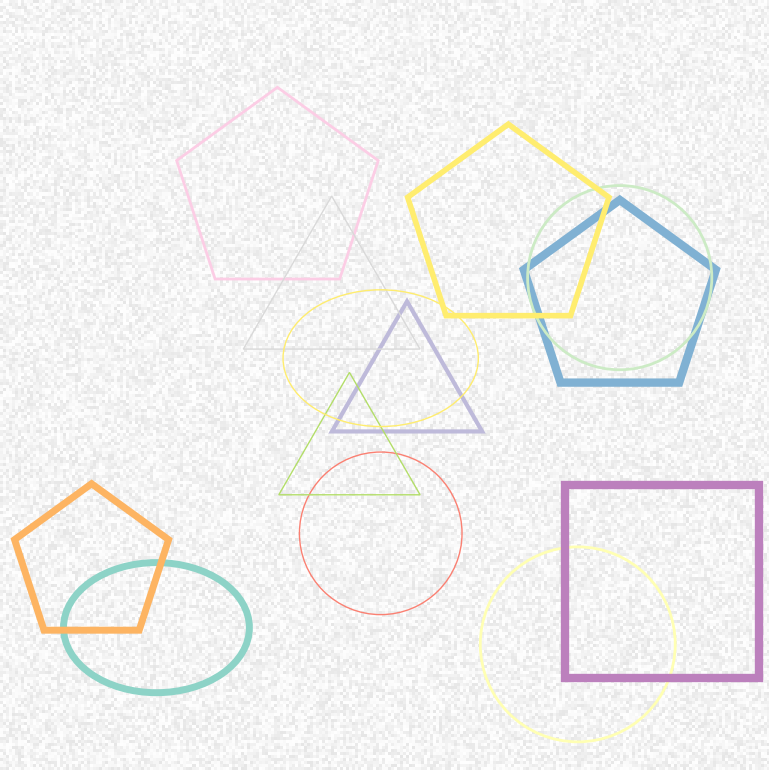[{"shape": "oval", "thickness": 2.5, "radius": 0.6, "center": [0.203, 0.185]}, {"shape": "circle", "thickness": 1, "radius": 0.63, "center": [0.75, 0.163]}, {"shape": "triangle", "thickness": 1.5, "radius": 0.56, "center": [0.529, 0.496]}, {"shape": "circle", "thickness": 0.5, "radius": 0.53, "center": [0.494, 0.307]}, {"shape": "pentagon", "thickness": 3, "radius": 0.66, "center": [0.805, 0.609]}, {"shape": "pentagon", "thickness": 2.5, "radius": 0.53, "center": [0.119, 0.267]}, {"shape": "triangle", "thickness": 0.5, "radius": 0.53, "center": [0.454, 0.41]}, {"shape": "pentagon", "thickness": 1, "radius": 0.69, "center": [0.36, 0.749]}, {"shape": "triangle", "thickness": 0.5, "radius": 0.66, "center": [0.431, 0.613]}, {"shape": "square", "thickness": 3, "radius": 0.63, "center": [0.859, 0.245]}, {"shape": "circle", "thickness": 1, "radius": 0.6, "center": [0.805, 0.639]}, {"shape": "oval", "thickness": 0.5, "radius": 0.63, "center": [0.494, 0.535]}, {"shape": "pentagon", "thickness": 2, "radius": 0.69, "center": [0.66, 0.701]}]